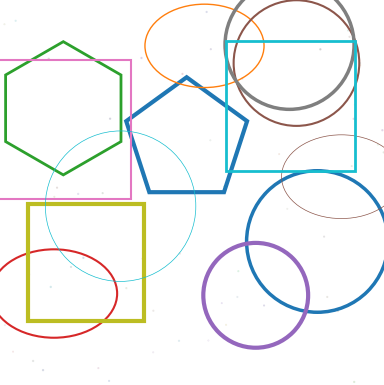[{"shape": "circle", "thickness": 2.5, "radius": 0.92, "center": [0.824, 0.373]}, {"shape": "pentagon", "thickness": 3, "radius": 0.83, "center": [0.485, 0.634]}, {"shape": "oval", "thickness": 1, "radius": 0.77, "center": [0.531, 0.881]}, {"shape": "hexagon", "thickness": 2, "radius": 0.87, "center": [0.164, 0.719]}, {"shape": "oval", "thickness": 1.5, "radius": 0.82, "center": [0.14, 0.238]}, {"shape": "circle", "thickness": 3, "radius": 0.68, "center": [0.664, 0.233]}, {"shape": "circle", "thickness": 1.5, "radius": 0.82, "center": [0.77, 0.836]}, {"shape": "oval", "thickness": 0.5, "radius": 0.78, "center": [0.887, 0.541]}, {"shape": "square", "thickness": 1.5, "radius": 0.91, "center": [0.159, 0.663]}, {"shape": "circle", "thickness": 2.5, "radius": 0.84, "center": [0.752, 0.884]}, {"shape": "square", "thickness": 3, "radius": 0.76, "center": [0.223, 0.318]}, {"shape": "circle", "thickness": 0.5, "radius": 0.98, "center": [0.313, 0.464]}, {"shape": "square", "thickness": 2, "radius": 0.84, "center": [0.755, 0.725]}]